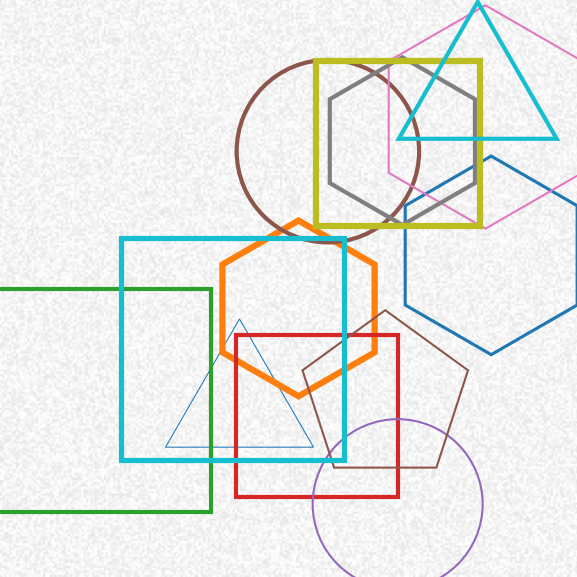[{"shape": "triangle", "thickness": 0.5, "radius": 0.74, "center": [0.415, 0.299]}, {"shape": "hexagon", "thickness": 1.5, "radius": 0.86, "center": [0.851, 0.557]}, {"shape": "hexagon", "thickness": 3, "radius": 0.76, "center": [0.517, 0.465]}, {"shape": "square", "thickness": 2, "radius": 0.97, "center": [0.172, 0.305]}, {"shape": "square", "thickness": 2, "radius": 0.7, "center": [0.549, 0.279]}, {"shape": "circle", "thickness": 1, "radius": 0.74, "center": [0.689, 0.126]}, {"shape": "pentagon", "thickness": 1, "radius": 0.75, "center": [0.667, 0.311]}, {"shape": "circle", "thickness": 2, "radius": 0.79, "center": [0.568, 0.737]}, {"shape": "hexagon", "thickness": 1, "radius": 0.97, "center": [0.841, 0.797]}, {"shape": "hexagon", "thickness": 2, "radius": 0.73, "center": [0.697, 0.755]}, {"shape": "square", "thickness": 3, "radius": 0.71, "center": [0.689, 0.751]}, {"shape": "square", "thickness": 2.5, "radius": 0.96, "center": [0.403, 0.394]}, {"shape": "triangle", "thickness": 2, "radius": 0.79, "center": [0.827, 0.838]}]